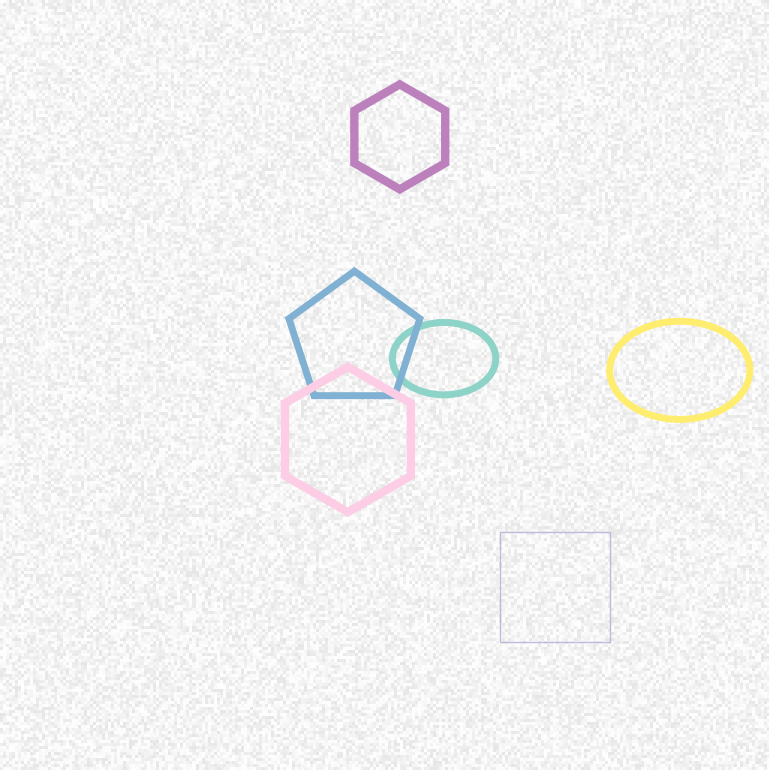[{"shape": "oval", "thickness": 2.5, "radius": 0.34, "center": [0.577, 0.534]}, {"shape": "square", "thickness": 0.5, "radius": 0.36, "center": [0.721, 0.238]}, {"shape": "pentagon", "thickness": 2.5, "radius": 0.45, "center": [0.46, 0.558]}, {"shape": "hexagon", "thickness": 3, "radius": 0.47, "center": [0.452, 0.429]}, {"shape": "hexagon", "thickness": 3, "radius": 0.34, "center": [0.519, 0.822]}, {"shape": "oval", "thickness": 2.5, "radius": 0.46, "center": [0.883, 0.519]}]